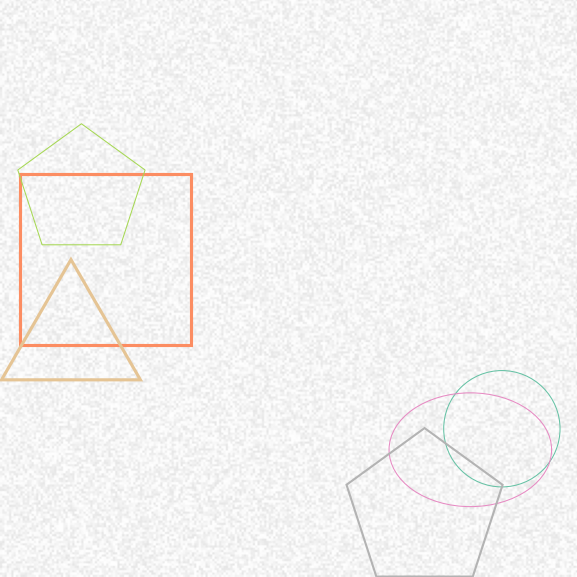[{"shape": "circle", "thickness": 0.5, "radius": 0.5, "center": [0.869, 0.257]}, {"shape": "square", "thickness": 1.5, "radius": 0.74, "center": [0.182, 0.549]}, {"shape": "oval", "thickness": 0.5, "radius": 0.7, "center": [0.814, 0.22]}, {"shape": "pentagon", "thickness": 0.5, "radius": 0.58, "center": [0.141, 0.669]}, {"shape": "triangle", "thickness": 1.5, "radius": 0.69, "center": [0.123, 0.411]}, {"shape": "pentagon", "thickness": 1, "radius": 0.71, "center": [0.735, 0.116]}]